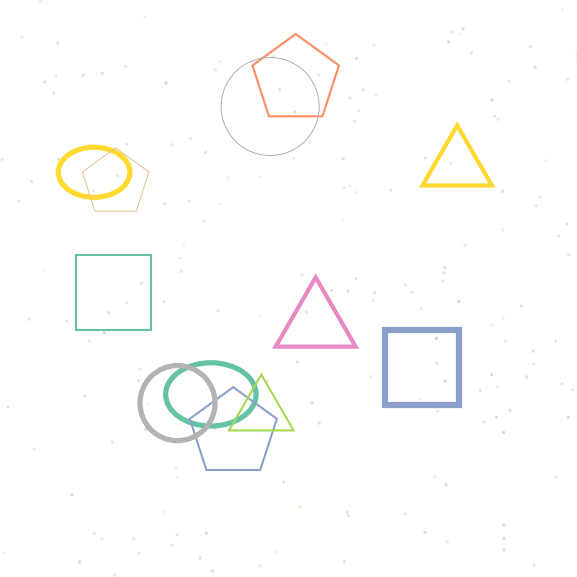[{"shape": "square", "thickness": 1, "radius": 0.33, "center": [0.196, 0.493]}, {"shape": "oval", "thickness": 2.5, "radius": 0.39, "center": [0.365, 0.316]}, {"shape": "pentagon", "thickness": 1, "radius": 0.39, "center": [0.512, 0.861]}, {"shape": "square", "thickness": 3, "radius": 0.32, "center": [0.731, 0.363]}, {"shape": "pentagon", "thickness": 1, "radius": 0.4, "center": [0.404, 0.249]}, {"shape": "triangle", "thickness": 2, "radius": 0.4, "center": [0.547, 0.439]}, {"shape": "triangle", "thickness": 1, "radius": 0.32, "center": [0.453, 0.286]}, {"shape": "oval", "thickness": 2.5, "radius": 0.31, "center": [0.163, 0.701]}, {"shape": "triangle", "thickness": 2, "radius": 0.35, "center": [0.792, 0.713]}, {"shape": "pentagon", "thickness": 0.5, "radius": 0.3, "center": [0.2, 0.682]}, {"shape": "circle", "thickness": 0.5, "radius": 0.42, "center": [0.468, 0.815]}, {"shape": "circle", "thickness": 2.5, "radius": 0.33, "center": [0.307, 0.301]}]